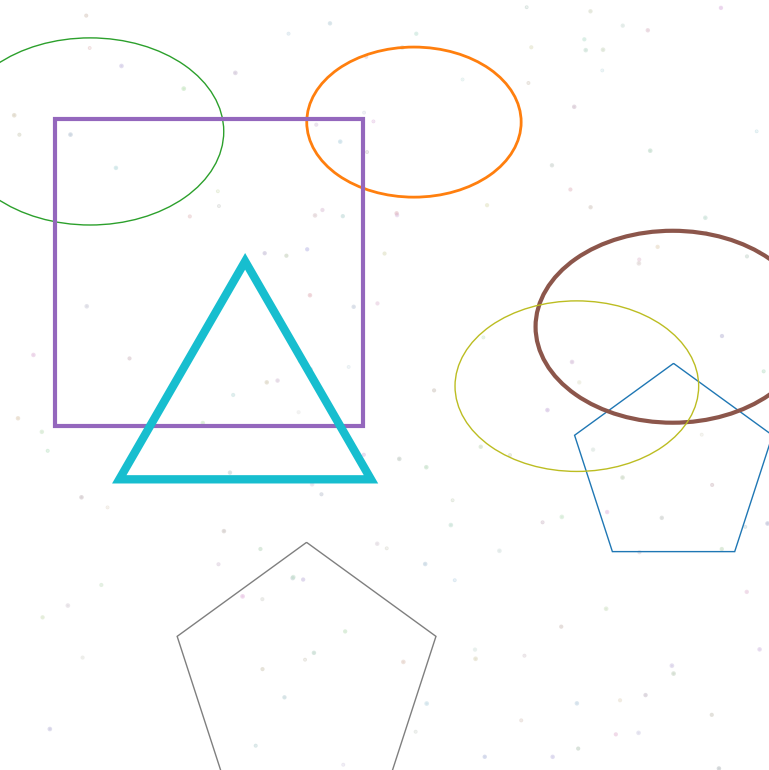[{"shape": "pentagon", "thickness": 0.5, "radius": 0.68, "center": [0.875, 0.393]}, {"shape": "oval", "thickness": 1, "radius": 0.7, "center": [0.538, 0.841]}, {"shape": "oval", "thickness": 0.5, "radius": 0.87, "center": [0.117, 0.829]}, {"shape": "square", "thickness": 1.5, "radius": 1.0, "center": [0.272, 0.646]}, {"shape": "oval", "thickness": 1.5, "radius": 0.89, "center": [0.874, 0.576]}, {"shape": "pentagon", "thickness": 0.5, "radius": 0.88, "center": [0.398, 0.119]}, {"shape": "oval", "thickness": 0.5, "radius": 0.79, "center": [0.749, 0.498]}, {"shape": "triangle", "thickness": 3, "radius": 0.94, "center": [0.318, 0.472]}]